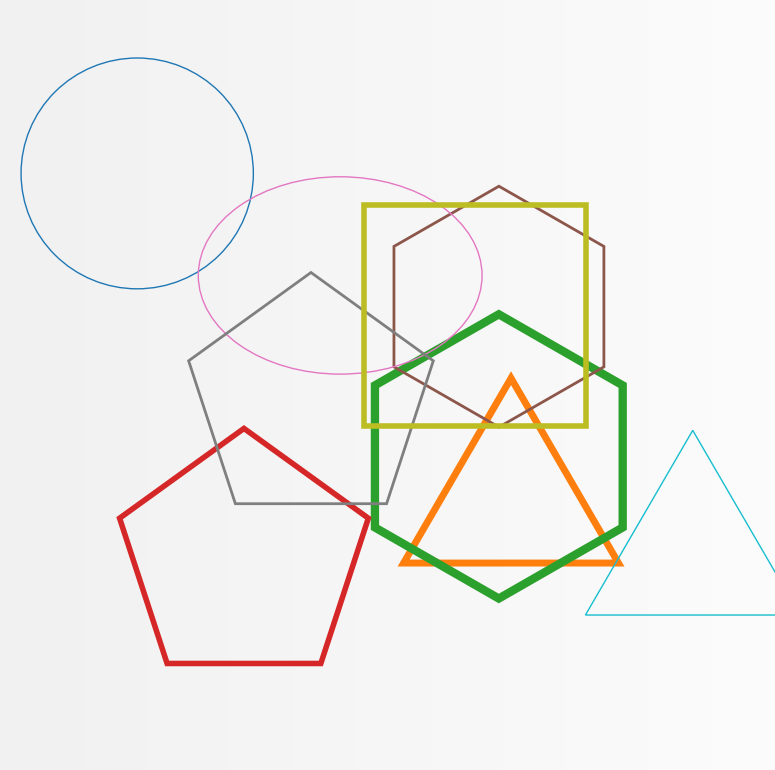[{"shape": "circle", "thickness": 0.5, "radius": 0.75, "center": [0.177, 0.775]}, {"shape": "triangle", "thickness": 2.5, "radius": 0.8, "center": [0.659, 0.349]}, {"shape": "hexagon", "thickness": 3, "radius": 0.92, "center": [0.644, 0.407]}, {"shape": "pentagon", "thickness": 2, "radius": 0.84, "center": [0.315, 0.275]}, {"shape": "hexagon", "thickness": 1, "radius": 0.78, "center": [0.644, 0.602]}, {"shape": "oval", "thickness": 0.5, "radius": 0.92, "center": [0.439, 0.642]}, {"shape": "pentagon", "thickness": 1, "radius": 0.83, "center": [0.401, 0.48]}, {"shape": "square", "thickness": 2, "radius": 0.72, "center": [0.613, 0.591]}, {"shape": "triangle", "thickness": 0.5, "radius": 0.8, "center": [0.894, 0.281]}]